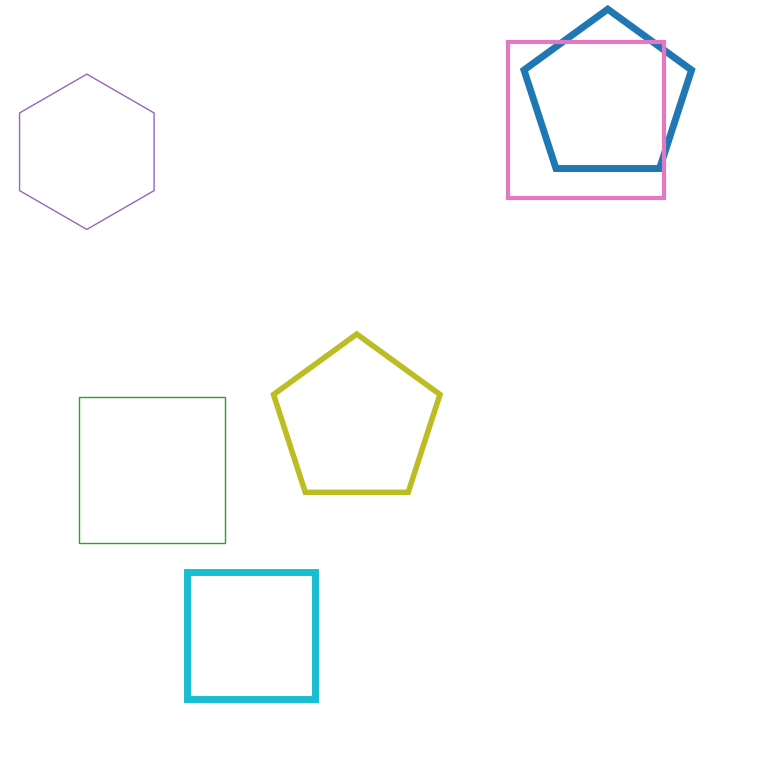[{"shape": "pentagon", "thickness": 2.5, "radius": 0.57, "center": [0.789, 0.874]}, {"shape": "square", "thickness": 0.5, "radius": 0.47, "center": [0.198, 0.39]}, {"shape": "hexagon", "thickness": 0.5, "radius": 0.5, "center": [0.113, 0.803]}, {"shape": "square", "thickness": 1.5, "radius": 0.51, "center": [0.761, 0.844]}, {"shape": "pentagon", "thickness": 2, "radius": 0.57, "center": [0.463, 0.453]}, {"shape": "square", "thickness": 2.5, "radius": 0.41, "center": [0.326, 0.175]}]